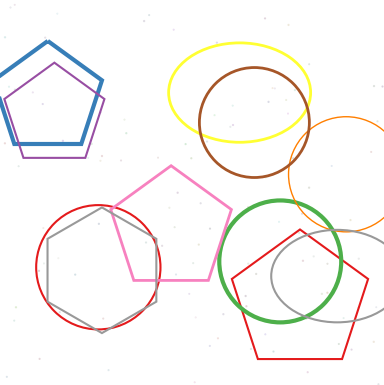[{"shape": "circle", "thickness": 1.5, "radius": 0.81, "center": [0.255, 0.306]}, {"shape": "pentagon", "thickness": 1.5, "radius": 0.93, "center": [0.779, 0.218]}, {"shape": "pentagon", "thickness": 3, "radius": 0.74, "center": [0.124, 0.746]}, {"shape": "circle", "thickness": 3, "radius": 0.79, "center": [0.728, 0.321]}, {"shape": "pentagon", "thickness": 1.5, "radius": 0.68, "center": [0.141, 0.701]}, {"shape": "circle", "thickness": 1, "radius": 0.75, "center": [0.899, 0.547]}, {"shape": "oval", "thickness": 2, "radius": 0.92, "center": [0.622, 0.76]}, {"shape": "circle", "thickness": 2, "radius": 0.71, "center": [0.661, 0.682]}, {"shape": "pentagon", "thickness": 2, "radius": 0.82, "center": [0.444, 0.405]}, {"shape": "oval", "thickness": 1.5, "radius": 0.86, "center": [0.876, 0.283]}, {"shape": "hexagon", "thickness": 1.5, "radius": 0.82, "center": [0.265, 0.298]}]